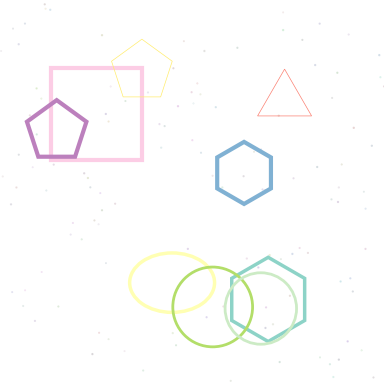[{"shape": "hexagon", "thickness": 2.5, "radius": 0.55, "center": [0.697, 0.222]}, {"shape": "oval", "thickness": 2.5, "radius": 0.55, "center": [0.447, 0.266]}, {"shape": "triangle", "thickness": 0.5, "radius": 0.41, "center": [0.739, 0.739]}, {"shape": "hexagon", "thickness": 3, "radius": 0.4, "center": [0.634, 0.551]}, {"shape": "circle", "thickness": 2, "radius": 0.52, "center": [0.552, 0.203]}, {"shape": "square", "thickness": 3, "radius": 0.59, "center": [0.251, 0.703]}, {"shape": "pentagon", "thickness": 3, "radius": 0.41, "center": [0.147, 0.659]}, {"shape": "circle", "thickness": 2, "radius": 0.46, "center": [0.677, 0.199]}, {"shape": "pentagon", "thickness": 0.5, "radius": 0.41, "center": [0.369, 0.815]}]